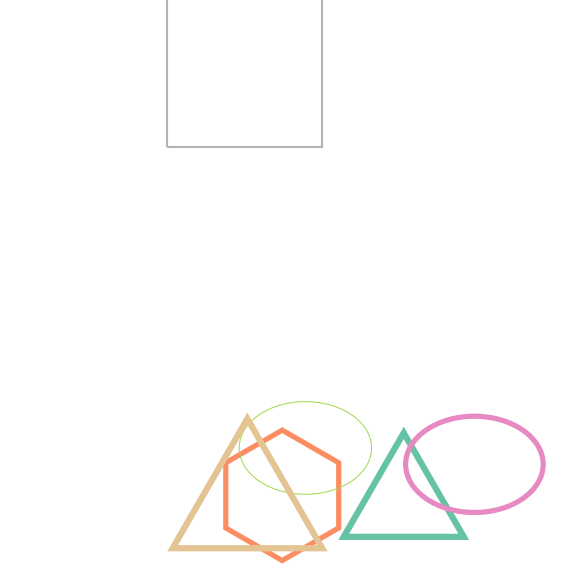[{"shape": "triangle", "thickness": 3, "radius": 0.6, "center": [0.699, 0.13]}, {"shape": "hexagon", "thickness": 2.5, "radius": 0.56, "center": [0.489, 0.141]}, {"shape": "oval", "thickness": 2.5, "radius": 0.6, "center": [0.821, 0.195]}, {"shape": "oval", "thickness": 0.5, "radius": 0.57, "center": [0.529, 0.223]}, {"shape": "triangle", "thickness": 3, "radius": 0.75, "center": [0.428, 0.125]}, {"shape": "square", "thickness": 1, "radius": 0.67, "center": [0.423, 0.879]}]